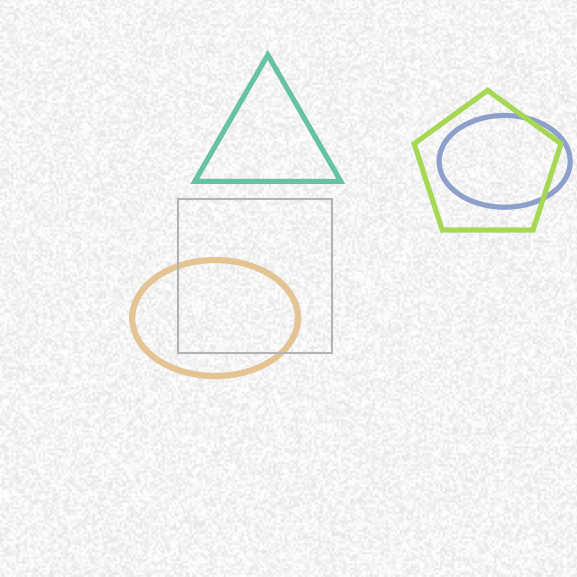[{"shape": "triangle", "thickness": 2.5, "radius": 0.73, "center": [0.464, 0.758]}, {"shape": "oval", "thickness": 2.5, "radius": 0.57, "center": [0.874, 0.72]}, {"shape": "pentagon", "thickness": 2.5, "radius": 0.67, "center": [0.844, 0.709]}, {"shape": "oval", "thickness": 3, "radius": 0.72, "center": [0.372, 0.448]}, {"shape": "square", "thickness": 1, "radius": 0.67, "center": [0.442, 0.522]}]